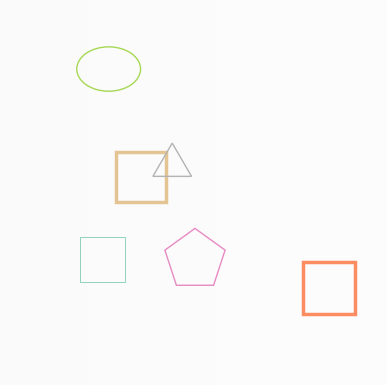[{"shape": "square", "thickness": 0.5, "radius": 0.29, "center": [0.265, 0.326]}, {"shape": "square", "thickness": 2.5, "radius": 0.34, "center": [0.849, 0.252]}, {"shape": "pentagon", "thickness": 1, "radius": 0.41, "center": [0.503, 0.325]}, {"shape": "oval", "thickness": 1, "radius": 0.41, "center": [0.28, 0.821]}, {"shape": "square", "thickness": 2.5, "radius": 0.32, "center": [0.364, 0.54]}, {"shape": "triangle", "thickness": 1, "radius": 0.29, "center": [0.444, 0.571]}]